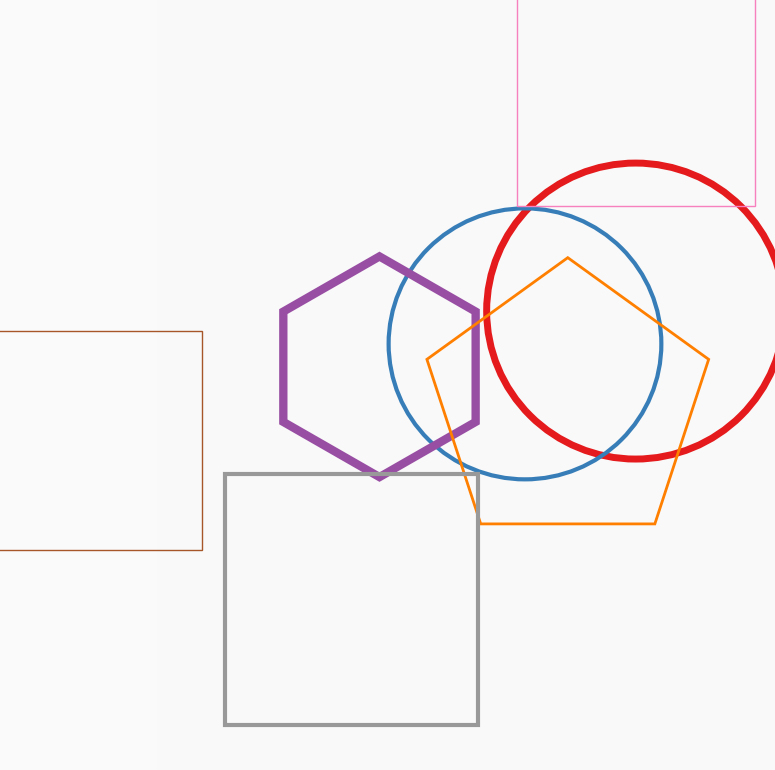[{"shape": "circle", "thickness": 2.5, "radius": 0.96, "center": [0.82, 0.596]}, {"shape": "circle", "thickness": 1.5, "radius": 0.88, "center": [0.677, 0.553]}, {"shape": "hexagon", "thickness": 3, "radius": 0.72, "center": [0.49, 0.524]}, {"shape": "pentagon", "thickness": 1, "radius": 0.96, "center": [0.733, 0.474]}, {"shape": "square", "thickness": 0.5, "radius": 0.71, "center": [0.119, 0.428]}, {"shape": "square", "thickness": 0.5, "radius": 0.77, "center": [0.821, 0.886]}, {"shape": "square", "thickness": 1.5, "radius": 0.82, "center": [0.453, 0.221]}]